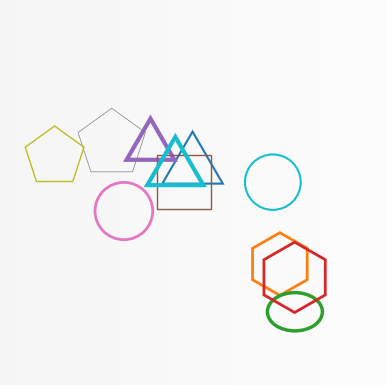[{"shape": "triangle", "thickness": 1.5, "radius": 0.45, "center": [0.497, 0.568]}, {"shape": "hexagon", "thickness": 2, "radius": 0.41, "center": [0.722, 0.314]}, {"shape": "oval", "thickness": 2.5, "radius": 0.35, "center": [0.761, 0.19]}, {"shape": "hexagon", "thickness": 2, "radius": 0.46, "center": [0.76, 0.28]}, {"shape": "triangle", "thickness": 3, "radius": 0.36, "center": [0.388, 0.621]}, {"shape": "square", "thickness": 1, "radius": 0.35, "center": [0.476, 0.527]}, {"shape": "circle", "thickness": 2, "radius": 0.37, "center": [0.32, 0.452]}, {"shape": "pentagon", "thickness": 0.5, "radius": 0.46, "center": [0.288, 0.628]}, {"shape": "pentagon", "thickness": 1, "radius": 0.4, "center": [0.141, 0.593]}, {"shape": "circle", "thickness": 1.5, "radius": 0.36, "center": [0.704, 0.527]}, {"shape": "triangle", "thickness": 3, "radius": 0.42, "center": [0.452, 0.561]}]